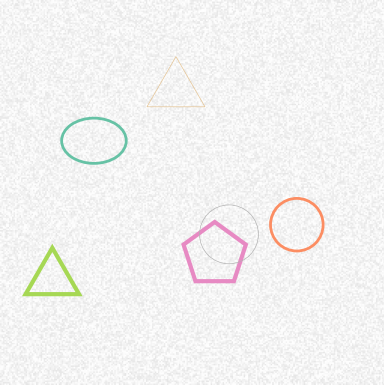[{"shape": "oval", "thickness": 2, "radius": 0.42, "center": [0.244, 0.634]}, {"shape": "circle", "thickness": 2, "radius": 0.34, "center": [0.771, 0.416]}, {"shape": "pentagon", "thickness": 3, "radius": 0.43, "center": [0.558, 0.338]}, {"shape": "triangle", "thickness": 3, "radius": 0.4, "center": [0.136, 0.276]}, {"shape": "triangle", "thickness": 0.5, "radius": 0.43, "center": [0.457, 0.766]}, {"shape": "circle", "thickness": 0.5, "radius": 0.38, "center": [0.595, 0.391]}]